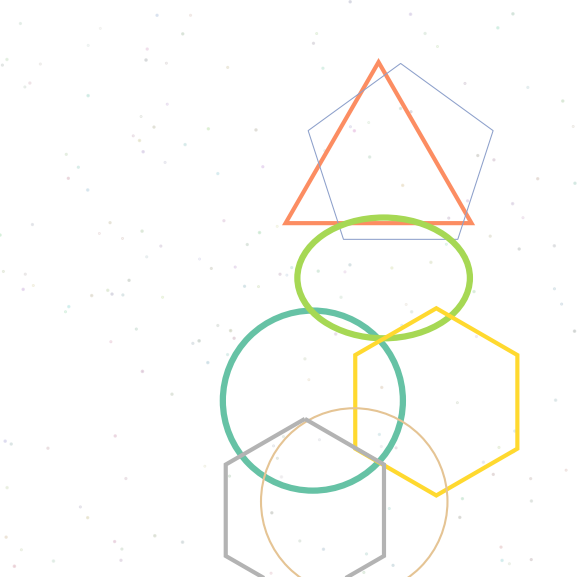[{"shape": "circle", "thickness": 3, "radius": 0.78, "center": [0.542, 0.305]}, {"shape": "triangle", "thickness": 2, "radius": 0.93, "center": [0.655, 0.706]}, {"shape": "pentagon", "thickness": 0.5, "radius": 0.84, "center": [0.694, 0.721]}, {"shape": "oval", "thickness": 3, "radius": 0.75, "center": [0.664, 0.518]}, {"shape": "hexagon", "thickness": 2, "radius": 0.81, "center": [0.756, 0.303]}, {"shape": "circle", "thickness": 1, "radius": 0.81, "center": [0.613, 0.131]}, {"shape": "hexagon", "thickness": 2, "radius": 0.79, "center": [0.528, 0.116]}]